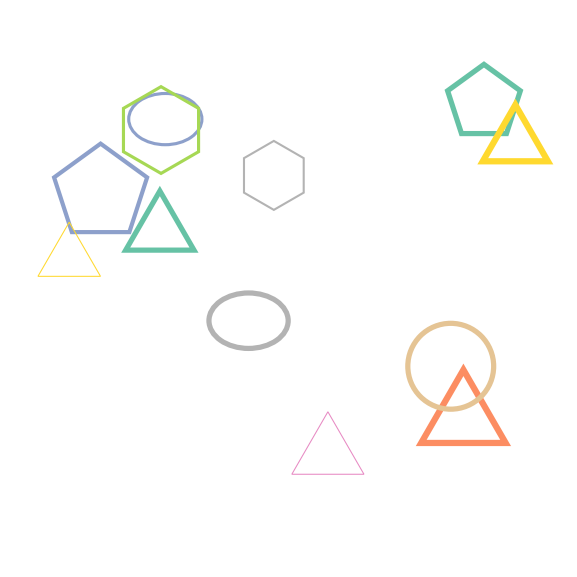[{"shape": "triangle", "thickness": 2.5, "radius": 0.34, "center": [0.277, 0.6]}, {"shape": "pentagon", "thickness": 2.5, "radius": 0.33, "center": [0.838, 0.821]}, {"shape": "triangle", "thickness": 3, "radius": 0.42, "center": [0.802, 0.274]}, {"shape": "oval", "thickness": 1.5, "radius": 0.32, "center": [0.286, 0.793]}, {"shape": "pentagon", "thickness": 2, "radius": 0.42, "center": [0.174, 0.666]}, {"shape": "triangle", "thickness": 0.5, "radius": 0.36, "center": [0.568, 0.214]}, {"shape": "hexagon", "thickness": 1.5, "radius": 0.38, "center": [0.279, 0.774]}, {"shape": "triangle", "thickness": 3, "radius": 0.33, "center": [0.892, 0.752]}, {"shape": "triangle", "thickness": 0.5, "radius": 0.31, "center": [0.12, 0.552]}, {"shape": "circle", "thickness": 2.5, "radius": 0.37, "center": [0.781, 0.365]}, {"shape": "oval", "thickness": 2.5, "radius": 0.34, "center": [0.43, 0.444]}, {"shape": "hexagon", "thickness": 1, "radius": 0.3, "center": [0.474, 0.695]}]